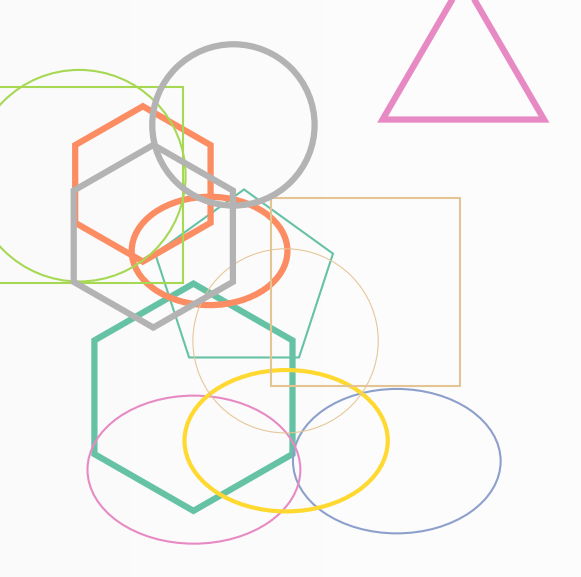[{"shape": "hexagon", "thickness": 3, "radius": 0.98, "center": [0.333, 0.311]}, {"shape": "pentagon", "thickness": 1, "radius": 0.8, "center": [0.42, 0.51]}, {"shape": "hexagon", "thickness": 3, "radius": 0.67, "center": [0.246, 0.681]}, {"shape": "oval", "thickness": 3, "radius": 0.67, "center": [0.361, 0.565]}, {"shape": "oval", "thickness": 1, "radius": 0.89, "center": [0.683, 0.201]}, {"shape": "oval", "thickness": 1, "radius": 0.92, "center": [0.334, 0.186]}, {"shape": "triangle", "thickness": 3, "radius": 0.8, "center": [0.797, 0.872]}, {"shape": "square", "thickness": 1, "radius": 0.85, "center": [0.145, 0.678]}, {"shape": "circle", "thickness": 1, "radius": 0.92, "center": [0.136, 0.695]}, {"shape": "oval", "thickness": 2, "radius": 0.87, "center": [0.492, 0.236]}, {"shape": "square", "thickness": 1, "radius": 0.81, "center": [0.629, 0.494]}, {"shape": "circle", "thickness": 0.5, "radius": 0.8, "center": [0.491, 0.409]}, {"shape": "circle", "thickness": 3, "radius": 0.7, "center": [0.402, 0.783]}, {"shape": "hexagon", "thickness": 3, "radius": 0.79, "center": [0.264, 0.59]}]